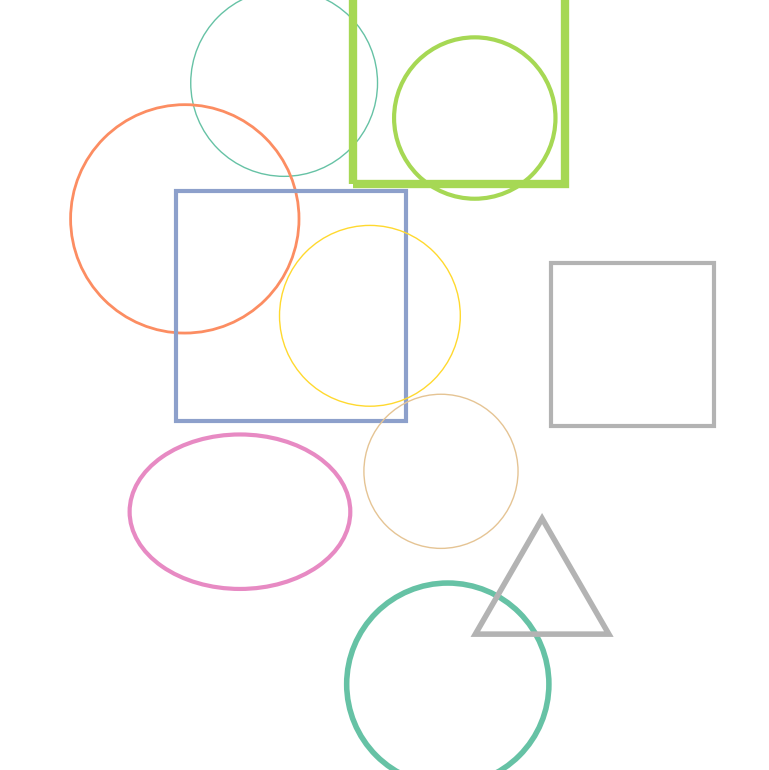[{"shape": "circle", "thickness": 0.5, "radius": 0.61, "center": [0.369, 0.892]}, {"shape": "circle", "thickness": 2, "radius": 0.66, "center": [0.582, 0.111]}, {"shape": "circle", "thickness": 1, "radius": 0.74, "center": [0.24, 0.716]}, {"shape": "square", "thickness": 1.5, "radius": 0.75, "center": [0.378, 0.603]}, {"shape": "oval", "thickness": 1.5, "radius": 0.72, "center": [0.312, 0.335]}, {"shape": "square", "thickness": 3, "radius": 0.69, "center": [0.596, 0.899]}, {"shape": "circle", "thickness": 1.5, "radius": 0.52, "center": [0.617, 0.847]}, {"shape": "circle", "thickness": 0.5, "radius": 0.59, "center": [0.48, 0.59]}, {"shape": "circle", "thickness": 0.5, "radius": 0.5, "center": [0.573, 0.388]}, {"shape": "square", "thickness": 1.5, "radius": 0.53, "center": [0.821, 0.552]}, {"shape": "triangle", "thickness": 2, "radius": 0.5, "center": [0.704, 0.226]}]